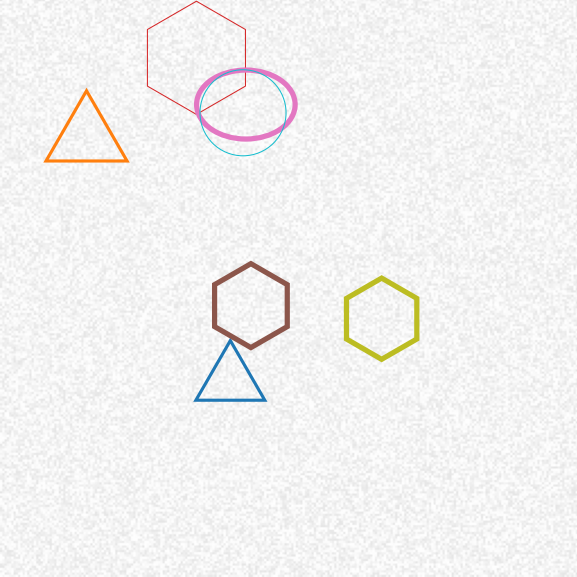[{"shape": "triangle", "thickness": 1.5, "radius": 0.34, "center": [0.399, 0.341]}, {"shape": "triangle", "thickness": 1.5, "radius": 0.41, "center": [0.15, 0.761]}, {"shape": "hexagon", "thickness": 0.5, "radius": 0.49, "center": [0.34, 0.899]}, {"shape": "hexagon", "thickness": 2.5, "radius": 0.36, "center": [0.434, 0.47]}, {"shape": "oval", "thickness": 2.5, "radius": 0.43, "center": [0.426, 0.818]}, {"shape": "hexagon", "thickness": 2.5, "radius": 0.35, "center": [0.661, 0.447]}, {"shape": "circle", "thickness": 0.5, "radius": 0.37, "center": [0.421, 0.804]}]